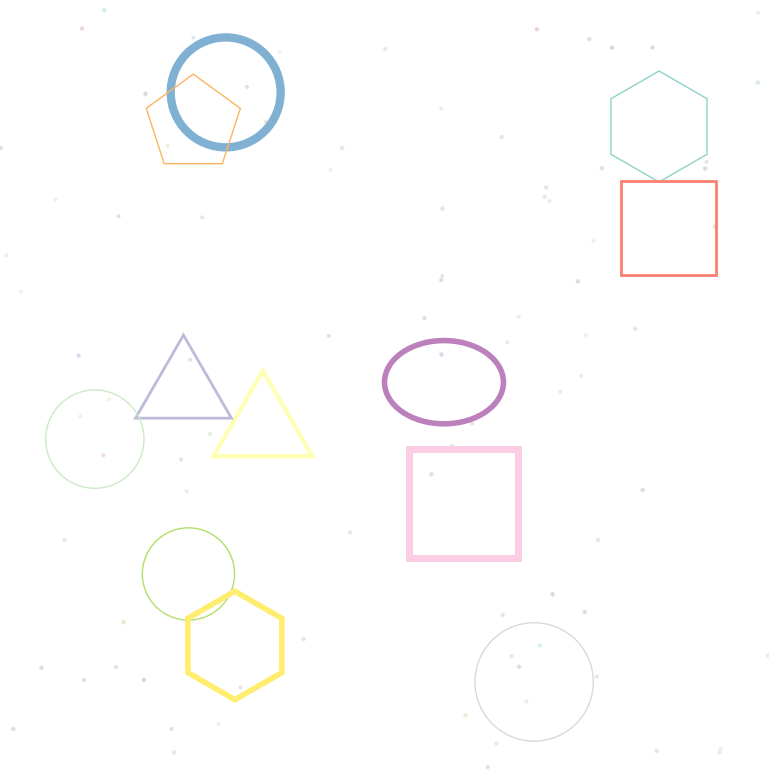[{"shape": "hexagon", "thickness": 0.5, "radius": 0.36, "center": [0.856, 0.836]}, {"shape": "triangle", "thickness": 1.5, "radius": 0.37, "center": [0.341, 0.445]}, {"shape": "triangle", "thickness": 1, "radius": 0.36, "center": [0.238, 0.493]}, {"shape": "square", "thickness": 1, "radius": 0.31, "center": [0.868, 0.704]}, {"shape": "circle", "thickness": 3, "radius": 0.36, "center": [0.293, 0.88]}, {"shape": "pentagon", "thickness": 0.5, "radius": 0.32, "center": [0.251, 0.839]}, {"shape": "circle", "thickness": 0.5, "radius": 0.3, "center": [0.245, 0.255]}, {"shape": "square", "thickness": 2.5, "radius": 0.35, "center": [0.602, 0.346]}, {"shape": "circle", "thickness": 0.5, "radius": 0.38, "center": [0.694, 0.114]}, {"shape": "oval", "thickness": 2, "radius": 0.39, "center": [0.577, 0.504]}, {"shape": "circle", "thickness": 0.5, "radius": 0.32, "center": [0.123, 0.43]}, {"shape": "hexagon", "thickness": 2, "radius": 0.35, "center": [0.305, 0.162]}]